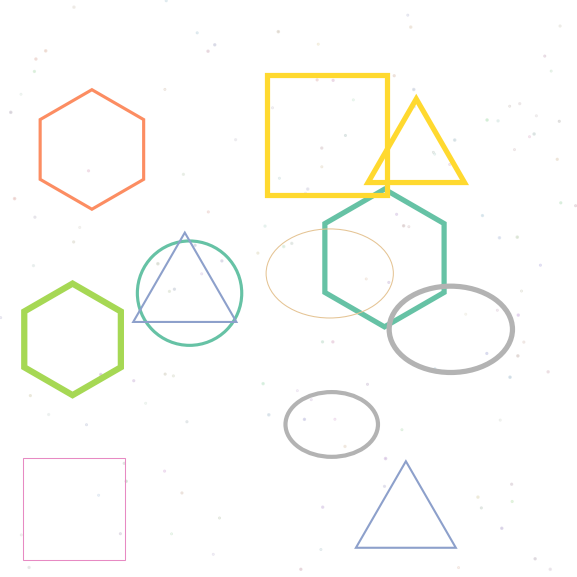[{"shape": "hexagon", "thickness": 2.5, "radius": 0.6, "center": [0.666, 0.552]}, {"shape": "circle", "thickness": 1.5, "radius": 0.45, "center": [0.328, 0.492]}, {"shape": "hexagon", "thickness": 1.5, "radius": 0.52, "center": [0.159, 0.74]}, {"shape": "triangle", "thickness": 1, "radius": 0.52, "center": [0.32, 0.493]}, {"shape": "triangle", "thickness": 1, "radius": 0.5, "center": [0.703, 0.101]}, {"shape": "square", "thickness": 0.5, "radius": 0.44, "center": [0.128, 0.117]}, {"shape": "hexagon", "thickness": 3, "radius": 0.48, "center": [0.126, 0.411]}, {"shape": "triangle", "thickness": 2.5, "radius": 0.48, "center": [0.721, 0.731]}, {"shape": "square", "thickness": 2.5, "radius": 0.52, "center": [0.566, 0.765]}, {"shape": "oval", "thickness": 0.5, "radius": 0.55, "center": [0.571, 0.526]}, {"shape": "oval", "thickness": 2.5, "radius": 0.53, "center": [0.781, 0.429]}, {"shape": "oval", "thickness": 2, "radius": 0.4, "center": [0.574, 0.264]}]